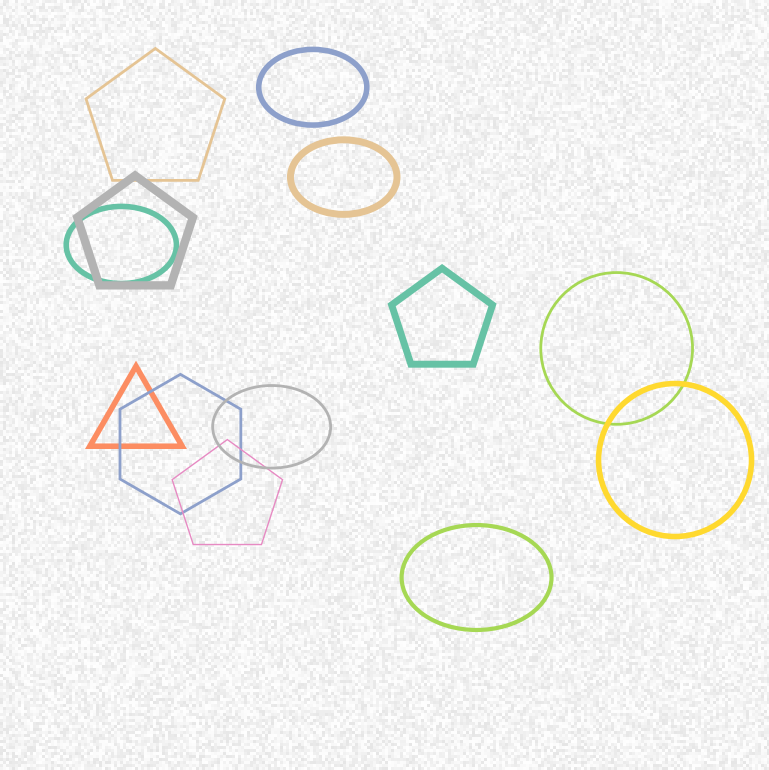[{"shape": "oval", "thickness": 2, "radius": 0.36, "center": [0.158, 0.682]}, {"shape": "pentagon", "thickness": 2.5, "radius": 0.34, "center": [0.574, 0.583]}, {"shape": "triangle", "thickness": 2, "radius": 0.35, "center": [0.177, 0.455]}, {"shape": "hexagon", "thickness": 1, "radius": 0.45, "center": [0.234, 0.423]}, {"shape": "oval", "thickness": 2, "radius": 0.35, "center": [0.406, 0.887]}, {"shape": "pentagon", "thickness": 0.5, "radius": 0.38, "center": [0.295, 0.354]}, {"shape": "circle", "thickness": 1, "radius": 0.49, "center": [0.801, 0.547]}, {"shape": "oval", "thickness": 1.5, "radius": 0.49, "center": [0.619, 0.25]}, {"shape": "circle", "thickness": 2, "radius": 0.5, "center": [0.877, 0.403]}, {"shape": "oval", "thickness": 2.5, "radius": 0.35, "center": [0.446, 0.77]}, {"shape": "pentagon", "thickness": 1, "radius": 0.47, "center": [0.202, 0.842]}, {"shape": "pentagon", "thickness": 3, "radius": 0.39, "center": [0.175, 0.693]}, {"shape": "oval", "thickness": 1, "radius": 0.38, "center": [0.353, 0.446]}]